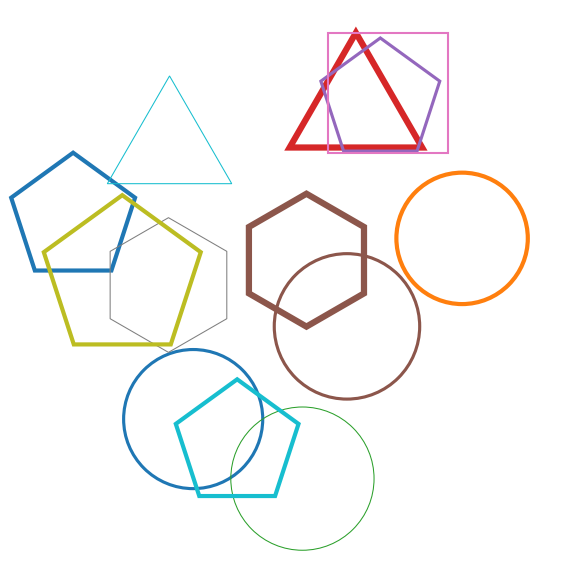[{"shape": "circle", "thickness": 1.5, "radius": 0.6, "center": [0.335, 0.273]}, {"shape": "pentagon", "thickness": 2, "radius": 0.56, "center": [0.127, 0.622]}, {"shape": "circle", "thickness": 2, "radius": 0.57, "center": [0.8, 0.586]}, {"shape": "circle", "thickness": 0.5, "radius": 0.62, "center": [0.524, 0.17]}, {"shape": "triangle", "thickness": 3, "radius": 0.66, "center": [0.616, 0.81]}, {"shape": "pentagon", "thickness": 1.5, "radius": 0.54, "center": [0.659, 0.825]}, {"shape": "circle", "thickness": 1.5, "radius": 0.63, "center": [0.601, 0.434]}, {"shape": "hexagon", "thickness": 3, "radius": 0.58, "center": [0.531, 0.549]}, {"shape": "square", "thickness": 1, "radius": 0.52, "center": [0.672, 0.838]}, {"shape": "hexagon", "thickness": 0.5, "radius": 0.58, "center": [0.292, 0.506]}, {"shape": "pentagon", "thickness": 2, "radius": 0.71, "center": [0.212, 0.518]}, {"shape": "pentagon", "thickness": 2, "radius": 0.56, "center": [0.411, 0.231]}, {"shape": "triangle", "thickness": 0.5, "radius": 0.62, "center": [0.294, 0.743]}]